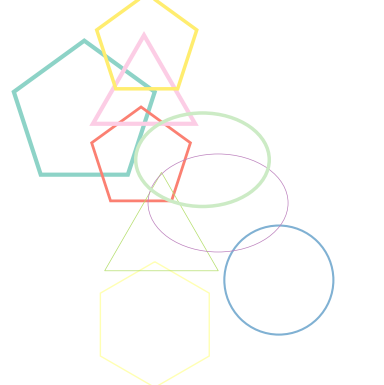[{"shape": "pentagon", "thickness": 3, "radius": 0.96, "center": [0.219, 0.702]}, {"shape": "hexagon", "thickness": 1, "radius": 0.82, "center": [0.402, 0.157]}, {"shape": "pentagon", "thickness": 2, "radius": 0.67, "center": [0.366, 0.587]}, {"shape": "circle", "thickness": 1.5, "radius": 0.71, "center": [0.724, 0.273]}, {"shape": "triangle", "thickness": 0.5, "radius": 0.85, "center": [0.419, 0.382]}, {"shape": "triangle", "thickness": 3, "radius": 0.77, "center": [0.374, 0.755]}, {"shape": "oval", "thickness": 0.5, "radius": 0.91, "center": [0.566, 0.473]}, {"shape": "oval", "thickness": 2.5, "radius": 0.87, "center": [0.526, 0.585]}, {"shape": "pentagon", "thickness": 2.5, "radius": 0.68, "center": [0.381, 0.88]}]